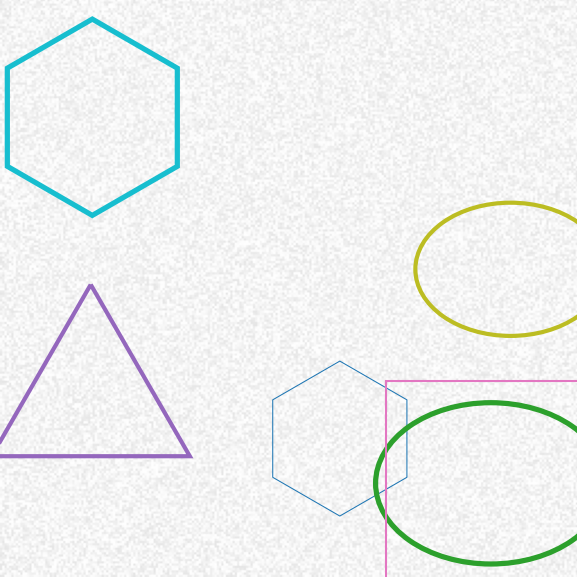[{"shape": "hexagon", "thickness": 0.5, "radius": 0.67, "center": [0.588, 0.24]}, {"shape": "oval", "thickness": 2.5, "radius": 1.0, "center": [0.85, 0.162]}, {"shape": "triangle", "thickness": 2, "radius": 0.99, "center": [0.157, 0.308]}, {"shape": "square", "thickness": 1, "radius": 0.92, "center": [0.853, 0.155]}, {"shape": "oval", "thickness": 2, "radius": 0.82, "center": [0.884, 0.533]}, {"shape": "hexagon", "thickness": 2.5, "radius": 0.85, "center": [0.16, 0.796]}]